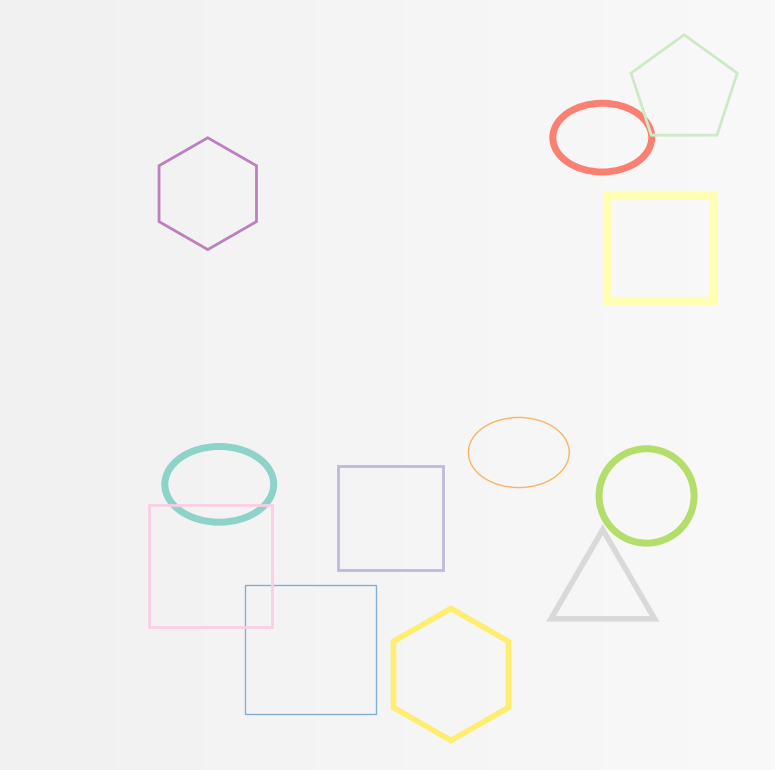[{"shape": "oval", "thickness": 2.5, "radius": 0.35, "center": [0.283, 0.371]}, {"shape": "square", "thickness": 3, "radius": 0.35, "center": [0.852, 0.678]}, {"shape": "square", "thickness": 1, "radius": 0.34, "center": [0.504, 0.327]}, {"shape": "oval", "thickness": 2.5, "radius": 0.32, "center": [0.777, 0.821]}, {"shape": "square", "thickness": 0.5, "radius": 0.42, "center": [0.401, 0.156]}, {"shape": "oval", "thickness": 0.5, "radius": 0.33, "center": [0.669, 0.412]}, {"shape": "circle", "thickness": 2.5, "radius": 0.31, "center": [0.834, 0.356]}, {"shape": "square", "thickness": 1, "radius": 0.4, "center": [0.272, 0.265]}, {"shape": "triangle", "thickness": 2, "radius": 0.39, "center": [0.778, 0.235]}, {"shape": "hexagon", "thickness": 1, "radius": 0.36, "center": [0.268, 0.748]}, {"shape": "pentagon", "thickness": 1, "radius": 0.36, "center": [0.883, 0.883]}, {"shape": "hexagon", "thickness": 2, "radius": 0.43, "center": [0.582, 0.124]}]